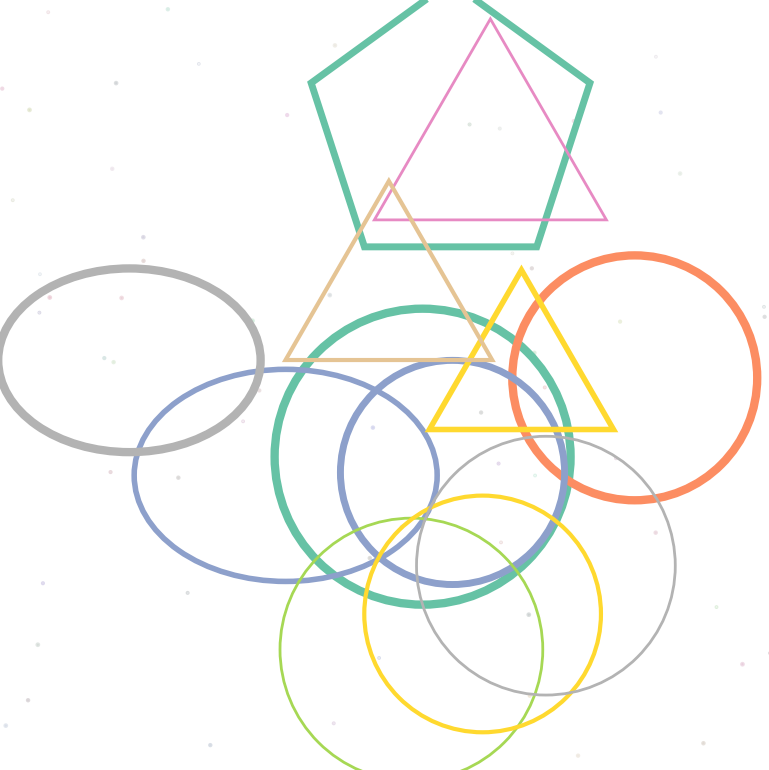[{"shape": "pentagon", "thickness": 2.5, "radius": 0.95, "center": [0.585, 0.833]}, {"shape": "circle", "thickness": 3, "radius": 0.96, "center": [0.549, 0.407]}, {"shape": "circle", "thickness": 3, "radius": 0.8, "center": [0.824, 0.509]}, {"shape": "oval", "thickness": 2, "radius": 0.98, "center": [0.371, 0.383]}, {"shape": "circle", "thickness": 2.5, "radius": 0.73, "center": [0.588, 0.386]}, {"shape": "triangle", "thickness": 1, "radius": 0.87, "center": [0.637, 0.801]}, {"shape": "circle", "thickness": 1, "radius": 0.85, "center": [0.534, 0.156]}, {"shape": "triangle", "thickness": 2, "radius": 0.69, "center": [0.677, 0.511]}, {"shape": "circle", "thickness": 1.5, "radius": 0.77, "center": [0.627, 0.203]}, {"shape": "triangle", "thickness": 1.5, "radius": 0.77, "center": [0.505, 0.61]}, {"shape": "circle", "thickness": 1, "radius": 0.84, "center": [0.709, 0.265]}, {"shape": "oval", "thickness": 3, "radius": 0.85, "center": [0.168, 0.532]}]